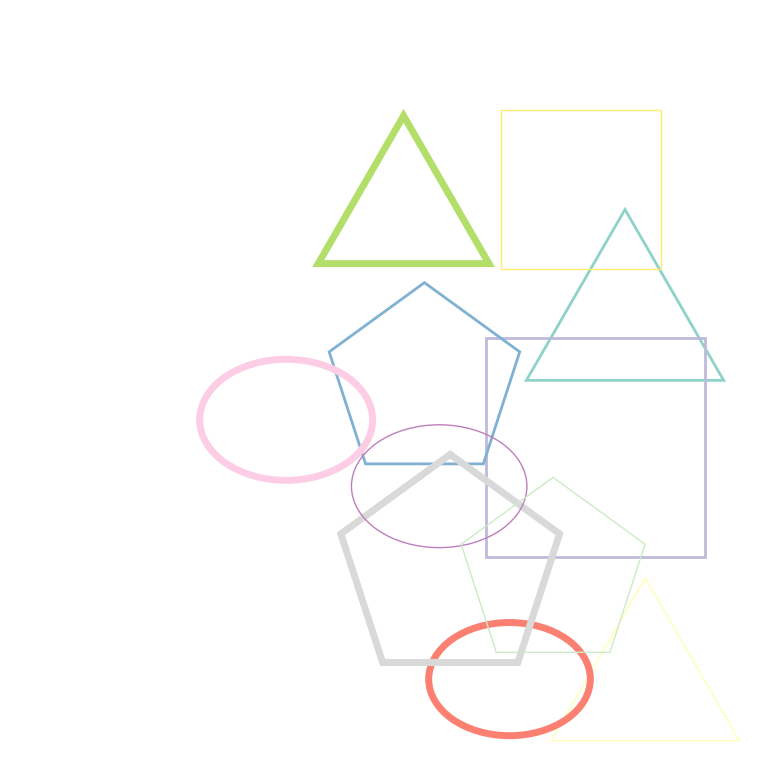[{"shape": "triangle", "thickness": 1, "radius": 0.74, "center": [0.812, 0.58]}, {"shape": "triangle", "thickness": 0.5, "radius": 0.7, "center": [0.838, 0.109]}, {"shape": "square", "thickness": 1, "radius": 0.71, "center": [0.774, 0.418]}, {"shape": "oval", "thickness": 2.5, "radius": 0.52, "center": [0.662, 0.118]}, {"shape": "pentagon", "thickness": 1, "radius": 0.65, "center": [0.551, 0.503]}, {"shape": "triangle", "thickness": 2.5, "radius": 0.64, "center": [0.524, 0.722]}, {"shape": "oval", "thickness": 2.5, "radius": 0.56, "center": [0.372, 0.455]}, {"shape": "pentagon", "thickness": 2.5, "radius": 0.75, "center": [0.585, 0.26]}, {"shape": "oval", "thickness": 0.5, "radius": 0.57, "center": [0.57, 0.369]}, {"shape": "pentagon", "thickness": 0.5, "radius": 0.63, "center": [0.718, 0.254]}, {"shape": "square", "thickness": 0.5, "radius": 0.52, "center": [0.755, 0.754]}]